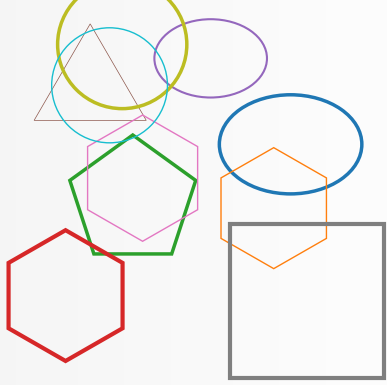[{"shape": "oval", "thickness": 2.5, "radius": 0.92, "center": [0.75, 0.625]}, {"shape": "hexagon", "thickness": 1, "radius": 0.79, "center": [0.706, 0.459]}, {"shape": "pentagon", "thickness": 2.5, "radius": 0.85, "center": [0.343, 0.479]}, {"shape": "hexagon", "thickness": 3, "radius": 0.85, "center": [0.169, 0.232]}, {"shape": "oval", "thickness": 1.5, "radius": 0.73, "center": [0.544, 0.848]}, {"shape": "triangle", "thickness": 0.5, "radius": 0.84, "center": [0.233, 0.771]}, {"shape": "hexagon", "thickness": 1, "radius": 0.82, "center": [0.368, 0.537]}, {"shape": "square", "thickness": 3, "radius": 1.0, "center": [0.792, 0.219]}, {"shape": "circle", "thickness": 2.5, "radius": 0.83, "center": [0.315, 0.885]}, {"shape": "circle", "thickness": 1, "radius": 0.75, "center": [0.283, 0.778]}]